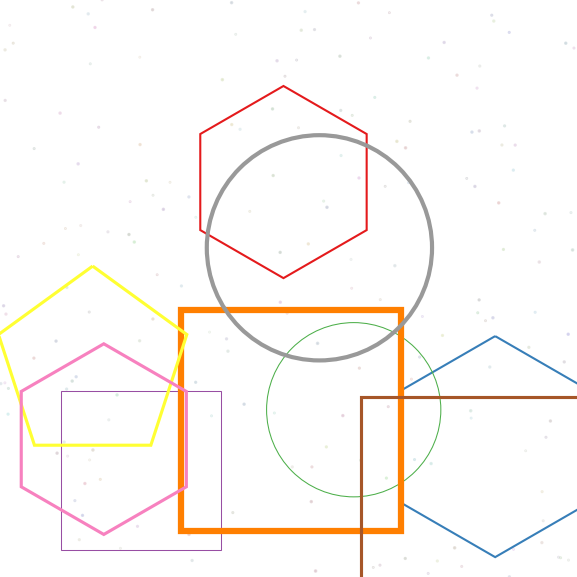[{"shape": "hexagon", "thickness": 1, "radius": 0.83, "center": [0.491, 0.684]}, {"shape": "hexagon", "thickness": 1, "radius": 0.96, "center": [0.857, 0.226]}, {"shape": "circle", "thickness": 0.5, "radius": 0.75, "center": [0.612, 0.29]}, {"shape": "square", "thickness": 0.5, "radius": 0.69, "center": [0.244, 0.184]}, {"shape": "square", "thickness": 3, "radius": 0.95, "center": [0.504, 0.271]}, {"shape": "pentagon", "thickness": 1.5, "radius": 0.86, "center": [0.16, 0.367]}, {"shape": "square", "thickness": 1.5, "radius": 0.99, "center": [0.823, 0.112]}, {"shape": "hexagon", "thickness": 1.5, "radius": 0.83, "center": [0.18, 0.239]}, {"shape": "circle", "thickness": 2, "radius": 0.98, "center": [0.553, 0.57]}]